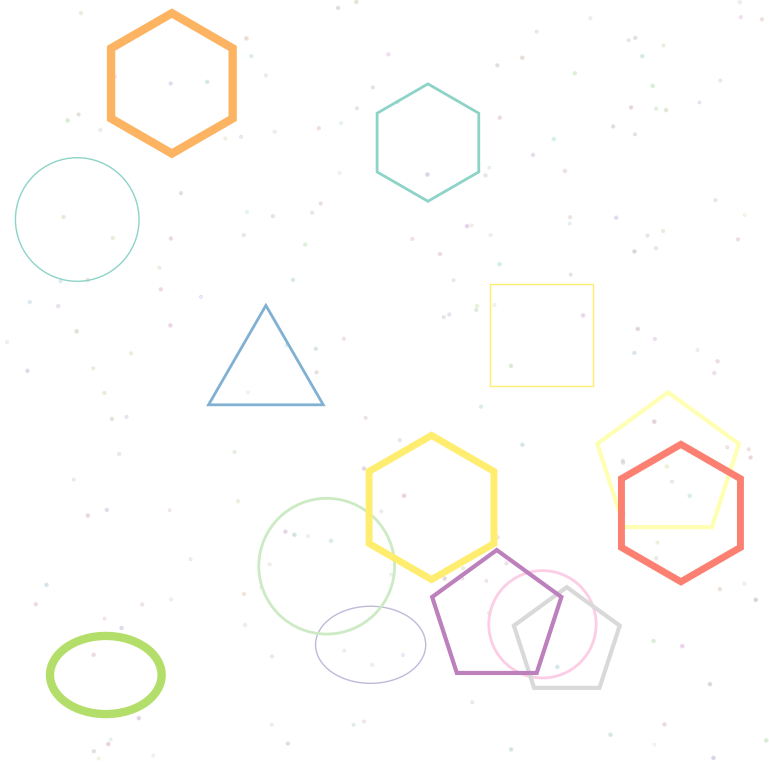[{"shape": "hexagon", "thickness": 1, "radius": 0.38, "center": [0.556, 0.815]}, {"shape": "circle", "thickness": 0.5, "radius": 0.4, "center": [0.1, 0.715]}, {"shape": "pentagon", "thickness": 1.5, "radius": 0.48, "center": [0.868, 0.394]}, {"shape": "oval", "thickness": 0.5, "radius": 0.36, "center": [0.481, 0.163]}, {"shape": "hexagon", "thickness": 2.5, "radius": 0.45, "center": [0.884, 0.334]}, {"shape": "triangle", "thickness": 1, "radius": 0.43, "center": [0.345, 0.517]}, {"shape": "hexagon", "thickness": 3, "radius": 0.46, "center": [0.223, 0.892]}, {"shape": "oval", "thickness": 3, "radius": 0.36, "center": [0.137, 0.123]}, {"shape": "circle", "thickness": 1, "radius": 0.35, "center": [0.705, 0.189]}, {"shape": "pentagon", "thickness": 1.5, "radius": 0.36, "center": [0.736, 0.165]}, {"shape": "pentagon", "thickness": 1.5, "radius": 0.44, "center": [0.645, 0.197]}, {"shape": "circle", "thickness": 1, "radius": 0.44, "center": [0.424, 0.265]}, {"shape": "square", "thickness": 0.5, "radius": 0.33, "center": [0.704, 0.565]}, {"shape": "hexagon", "thickness": 2.5, "radius": 0.47, "center": [0.56, 0.341]}]